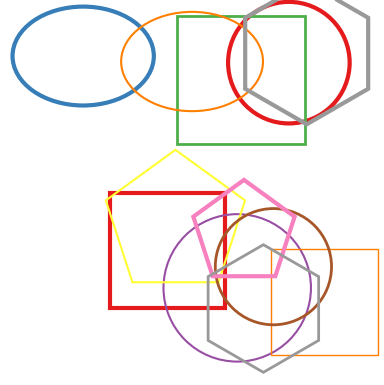[{"shape": "square", "thickness": 3, "radius": 0.75, "center": [0.435, 0.35]}, {"shape": "circle", "thickness": 3, "radius": 0.79, "center": [0.75, 0.837]}, {"shape": "oval", "thickness": 3, "radius": 0.92, "center": [0.216, 0.854]}, {"shape": "square", "thickness": 2, "radius": 0.83, "center": [0.626, 0.792]}, {"shape": "circle", "thickness": 1.5, "radius": 0.96, "center": [0.616, 0.252]}, {"shape": "square", "thickness": 1, "radius": 0.69, "center": [0.843, 0.216]}, {"shape": "oval", "thickness": 1.5, "radius": 0.92, "center": [0.499, 0.84]}, {"shape": "pentagon", "thickness": 1.5, "radius": 0.95, "center": [0.456, 0.421]}, {"shape": "circle", "thickness": 2, "radius": 0.75, "center": [0.71, 0.307]}, {"shape": "pentagon", "thickness": 3, "radius": 0.69, "center": [0.634, 0.394]}, {"shape": "hexagon", "thickness": 3, "radius": 0.92, "center": [0.797, 0.862]}, {"shape": "hexagon", "thickness": 2, "radius": 0.83, "center": [0.684, 0.199]}]